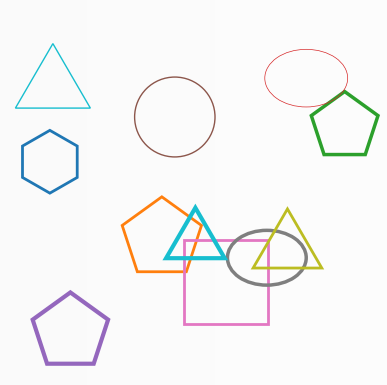[{"shape": "hexagon", "thickness": 2, "radius": 0.41, "center": [0.129, 0.58]}, {"shape": "pentagon", "thickness": 2, "radius": 0.54, "center": [0.418, 0.381]}, {"shape": "pentagon", "thickness": 2.5, "radius": 0.45, "center": [0.889, 0.672]}, {"shape": "oval", "thickness": 0.5, "radius": 0.53, "center": [0.79, 0.797]}, {"shape": "pentagon", "thickness": 3, "radius": 0.51, "center": [0.182, 0.138]}, {"shape": "circle", "thickness": 1, "radius": 0.52, "center": [0.451, 0.696]}, {"shape": "square", "thickness": 2, "radius": 0.54, "center": [0.582, 0.268]}, {"shape": "oval", "thickness": 2.5, "radius": 0.51, "center": [0.689, 0.331]}, {"shape": "triangle", "thickness": 2, "radius": 0.51, "center": [0.742, 0.355]}, {"shape": "triangle", "thickness": 3, "radius": 0.44, "center": [0.504, 0.373]}, {"shape": "triangle", "thickness": 1, "radius": 0.56, "center": [0.136, 0.775]}]